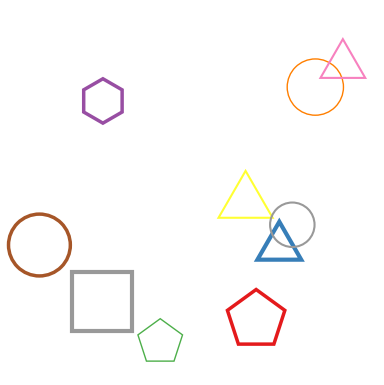[{"shape": "pentagon", "thickness": 2.5, "radius": 0.39, "center": [0.665, 0.17]}, {"shape": "triangle", "thickness": 3, "radius": 0.33, "center": [0.725, 0.358]}, {"shape": "pentagon", "thickness": 1, "radius": 0.3, "center": [0.416, 0.111]}, {"shape": "hexagon", "thickness": 2.5, "radius": 0.29, "center": [0.267, 0.738]}, {"shape": "circle", "thickness": 1, "radius": 0.37, "center": [0.819, 0.774]}, {"shape": "triangle", "thickness": 1.5, "radius": 0.41, "center": [0.638, 0.475]}, {"shape": "circle", "thickness": 2.5, "radius": 0.4, "center": [0.102, 0.364]}, {"shape": "triangle", "thickness": 1.5, "radius": 0.34, "center": [0.891, 0.831]}, {"shape": "square", "thickness": 3, "radius": 0.39, "center": [0.265, 0.217]}, {"shape": "circle", "thickness": 1.5, "radius": 0.29, "center": [0.759, 0.416]}]